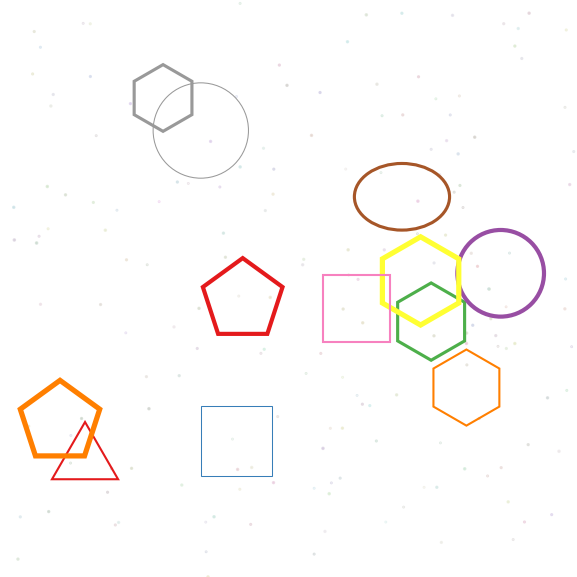[{"shape": "triangle", "thickness": 1, "radius": 0.33, "center": [0.147, 0.202]}, {"shape": "pentagon", "thickness": 2, "radius": 0.36, "center": [0.42, 0.48]}, {"shape": "square", "thickness": 0.5, "radius": 0.3, "center": [0.409, 0.235]}, {"shape": "hexagon", "thickness": 1.5, "radius": 0.33, "center": [0.747, 0.442]}, {"shape": "circle", "thickness": 2, "radius": 0.38, "center": [0.867, 0.526]}, {"shape": "pentagon", "thickness": 2.5, "radius": 0.36, "center": [0.104, 0.268]}, {"shape": "hexagon", "thickness": 1, "radius": 0.33, "center": [0.808, 0.328]}, {"shape": "hexagon", "thickness": 2.5, "radius": 0.38, "center": [0.728, 0.513]}, {"shape": "oval", "thickness": 1.5, "radius": 0.41, "center": [0.696, 0.658]}, {"shape": "square", "thickness": 1, "radius": 0.29, "center": [0.617, 0.466]}, {"shape": "hexagon", "thickness": 1.5, "radius": 0.29, "center": [0.282, 0.829]}, {"shape": "circle", "thickness": 0.5, "radius": 0.41, "center": [0.348, 0.773]}]